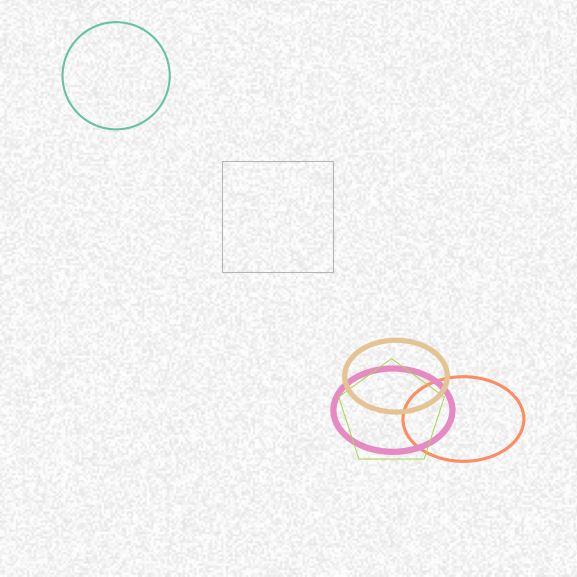[{"shape": "circle", "thickness": 1, "radius": 0.46, "center": [0.201, 0.868]}, {"shape": "oval", "thickness": 1.5, "radius": 0.52, "center": [0.802, 0.274]}, {"shape": "oval", "thickness": 3, "radius": 0.52, "center": [0.68, 0.289]}, {"shape": "pentagon", "thickness": 0.5, "radius": 0.48, "center": [0.678, 0.282]}, {"shape": "oval", "thickness": 2.5, "radius": 0.44, "center": [0.686, 0.348]}, {"shape": "square", "thickness": 0.5, "radius": 0.48, "center": [0.48, 0.624]}]